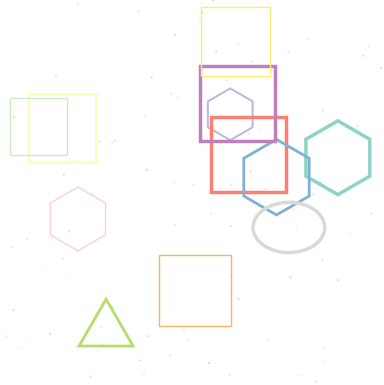[{"shape": "hexagon", "thickness": 2.5, "radius": 0.48, "center": [0.878, 0.59]}, {"shape": "square", "thickness": 2, "radius": 0.44, "center": [0.16, 0.668]}, {"shape": "hexagon", "thickness": 1.5, "radius": 0.34, "center": [0.598, 0.703]}, {"shape": "square", "thickness": 2.5, "radius": 0.49, "center": [0.645, 0.599]}, {"shape": "hexagon", "thickness": 2, "radius": 0.49, "center": [0.718, 0.54]}, {"shape": "square", "thickness": 1, "radius": 0.46, "center": [0.506, 0.245]}, {"shape": "triangle", "thickness": 2, "radius": 0.41, "center": [0.275, 0.142]}, {"shape": "hexagon", "thickness": 1, "radius": 0.41, "center": [0.202, 0.431]}, {"shape": "oval", "thickness": 2.5, "radius": 0.47, "center": [0.75, 0.409]}, {"shape": "square", "thickness": 2.5, "radius": 0.49, "center": [0.617, 0.731]}, {"shape": "square", "thickness": 1, "radius": 0.37, "center": [0.1, 0.672]}, {"shape": "square", "thickness": 1, "radius": 0.45, "center": [0.612, 0.893]}]